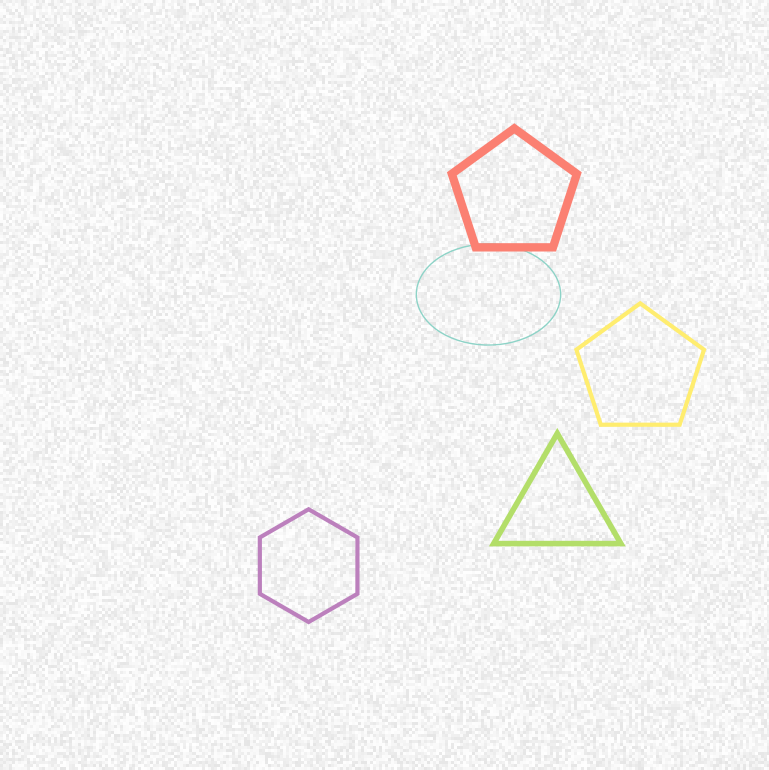[{"shape": "oval", "thickness": 0.5, "radius": 0.47, "center": [0.634, 0.618]}, {"shape": "pentagon", "thickness": 3, "radius": 0.43, "center": [0.668, 0.748]}, {"shape": "triangle", "thickness": 2, "radius": 0.48, "center": [0.724, 0.342]}, {"shape": "hexagon", "thickness": 1.5, "radius": 0.37, "center": [0.401, 0.265]}, {"shape": "pentagon", "thickness": 1.5, "radius": 0.44, "center": [0.831, 0.519]}]